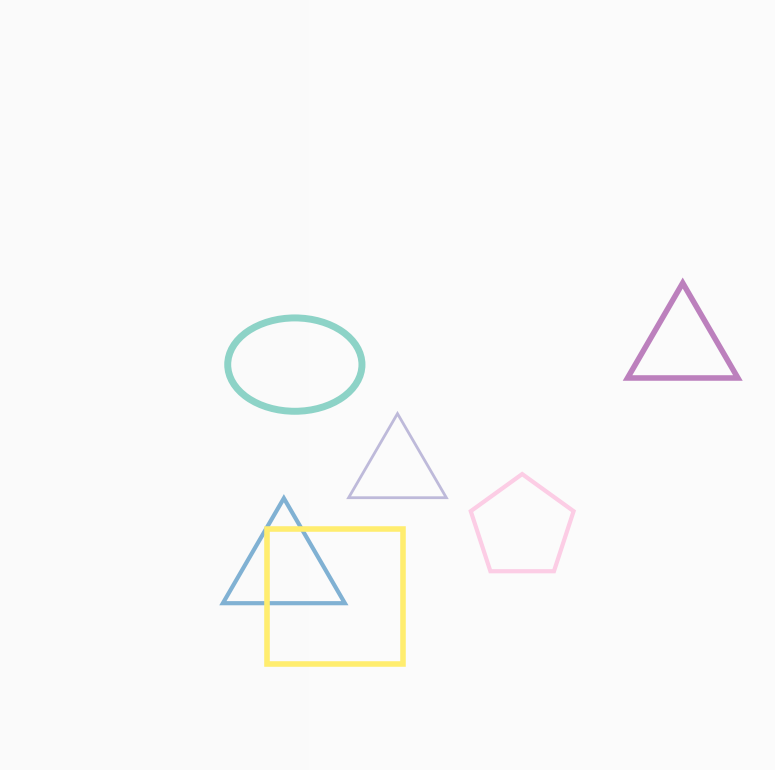[{"shape": "oval", "thickness": 2.5, "radius": 0.43, "center": [0.38, 0.526]}, {"shape": "triangle", "thickness": 1, "radius": 0.36, "center": [0.513, 0.39]}, {"shape": "triangle", "thickness": 1.5, "radius": 0.45, "center": [0.366, 0.262]}, {"shape": "pentagon", "thickness": 1.5, "radius": 0.35, "center": [0.674, 0.315]}, {"shape": "triangle", "thickness": 2, "radius": 0.41, "center": [0.881, 0.55]}, {"shape": "square", "thickness": 2, "radius": 0.44, "center": [0.432, 0.225]}]